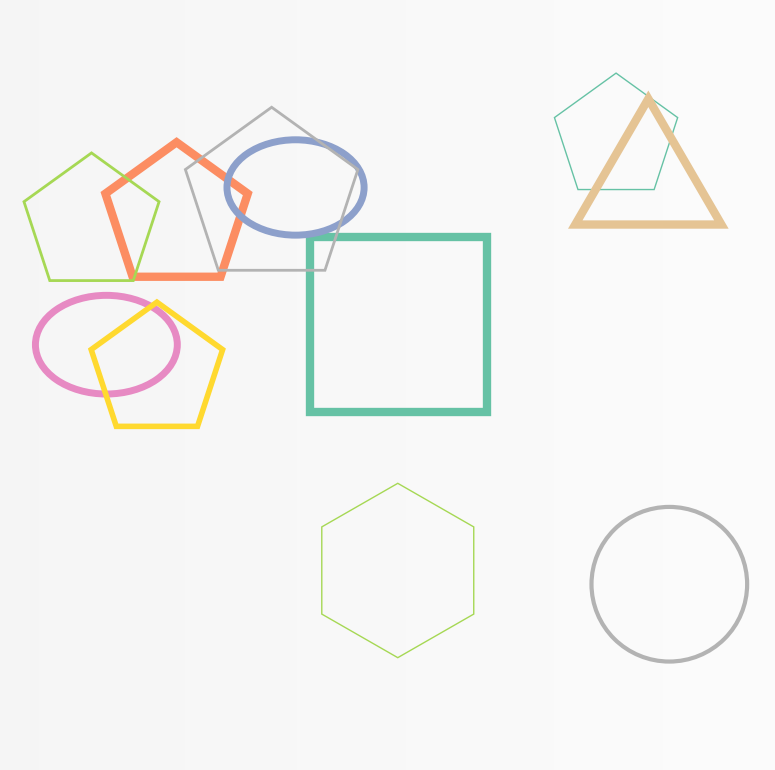[{"shape": "pentagon", "thickness": 0.5, "radius": 0.42, "center": [0.795, 0.821]}, {"shape": "square", "thickness": 3, "radius": 0.57, "center": [0.514, 0.579]}, {"shape": "pentagon", "thickness": 3, "radius": 0.48, "center": [0.228, 0.719]}, {"shape": "oval", "thickness": 2.5, "radius": 0.44, "center": [0.381, 0.757]}, {"shape": "oval", "thickness": 2.5, "radius": 0.46, "center": [0.137, 0.552]}, {"shape": "hexagon", "thickness": 0.5, "radius": 0.57, "center": [0.513, 0.259]}, {"shape": "pentagon", "thickness": 1, "radius": 0.46, "center": [0.118, 0.71]}, {"shape": "pentagon", "thickness": 2, "radius": 0.45, "center": [0.202, 0.518]}, {"shape": "triangle", "thickness": 3, "radius": 0.54, "center": [0.837, 0.763]}, {"shape": "pentagon", "thickness": 1, "radius": 0.59, "center": [0.351, 0.744]}, {"shape": "circle", "thickness": 1.5, "radius": 0.5, "center": [0.864, 0.241]}]